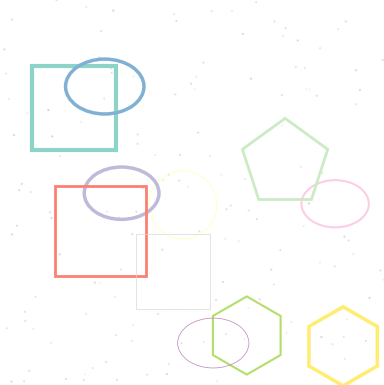[{"shape": "square", "thickness": 3, "radius": 0.54, "center": [0.192, 0.72]}, {"shape": "circle", "thickness": 0.5, "radius": 0.44, "center": [0.475, 0.468]}, {"shape": "oval", "thickness": 2.5, "radius": 0.49, "center": [0.316, 0.498]}, {"shape": "square", "thickness": 2, "radius": 0.59, "center": [0.261, 0.4]}, {"shape": "oval", "thickness": 2.5, "radius": 0.51, "center": [0.272, 0.775]}, {"shape": "hexagon", "thickness": 1.5, "radius": 0.51, "center": [0.641, 0.129]}, {"shape": "oval", "thickness": 1.5, "radius": 0.44, "center": [0.87, 0.471]}, {"shape": "square", "thickness": 0.5, "radius": 0.48, "center": [0.45, 0.295]}, {"shape": "oval", "thickness": 0.5, "radius": 0.46, "center": [0.554, 0.109]}, {"shape": "pentagon", "thickness": 2, "radius": 0.58, "center": [0.74, 0.576]}, {"shape": "hexagon", "thickness": 2.5, "radius": 0.51, "center": [0.891, 0.101]}]